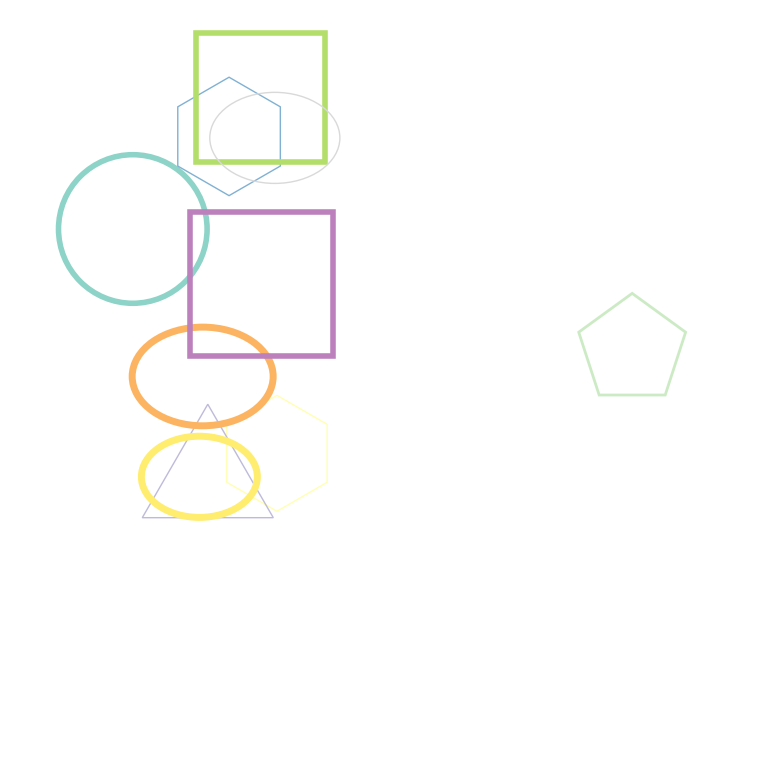[{"shape": "circle", "thickness": 2, "radius": 0.48, "center": [0.172, 0.703]}, {"shape": "hexagon", "thickness": 0.5, "radius": 0.38, "center": [0.36, 0.411]}, {"shape": "triangle", "thickness": 0.5, "radius": 0.49, "center": [0.27, 0.377]}, {"shape": "hexagon", "thickness": 0.5, "radius": 0.38, "center": [0.297, 0.823]}, {"shape": "oval", "thickness": 2.5, "radius": 0.46, "center": [0.263, 0.511]}, {"shape": "square", "thickness": 2, "radius": 0.42, "center": [0.339, 0.873]}, {"shape": "oval", "thickness": 0.5, "radius": 0.42, "center": [0.357, 0.821]}, {"shape": "square", "thickness": 2, "radius": 0.47, "center": [0.339, 0.631]}, {"shape": "pentagon", "thickness": 1, "radius": 0.36, "center": [0.821, 0.546]}, {"shape": "oval", "thickness": 2.5, "radius": 0.38, "center": [0.259, 0.381]}]